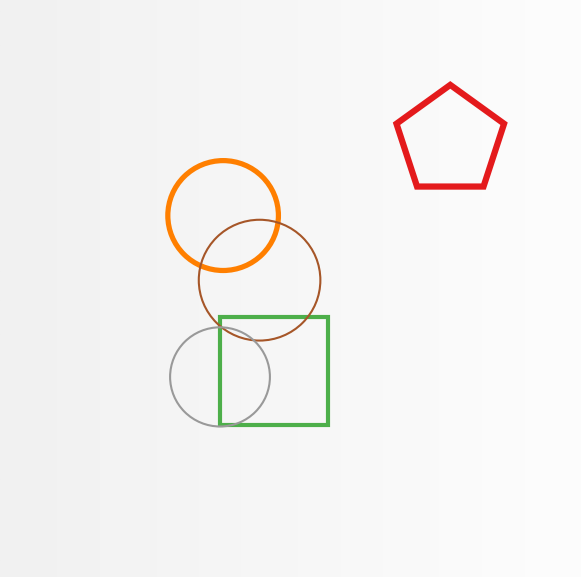[{"shape": "pentagon", "thickness": 3, "radius": 0.49, "center": [0.775, 0.755]}, {"shape": "square", "thickness": 2, "radius": 0.47, "center": [0.471, 0.356]}, {"shape": "circle", "thickness": 2.5, "radius": 0.48, "center": [0.384, 0.626]}, {"shape": "circle", "thickness": 1, "radius": 0.52, "center": [0.447, 0.514]}, {"shape": "circle", "thickness": 1, "radius": 0.43, "center": [0.379, 0.346]}]